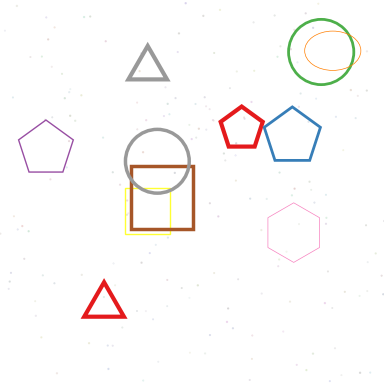[{"shape": "pentagon", "thickness": 3, "radius": 0.29, "center": [0.628, 0.666]}, {"shape": "triangle", "thickness": 3, "radius": 0.3, "center": [0.27, 0.207]}, {"shape": "pentagon", "thickness": 2, "radius": 0.38, "center": [0.759, 0.646]}, {"shape": "circle", "thickness": 2, "radius": 0.42, "center": [0.834, 0.865]}, {"shape": "pentagon", "thickness": 1, "radius": 0.37, "center": [0.119, 0.614]}, {"shape": "oval", "thickness": 0.5, "radius": 0.36, "center": [0.864, 0.868]}, {"shape": "square", "thickness": 1, "radius": 0.3, "center": [0.383, 0.451]}, {"shape": "square", "thickness": 2.5, "radius": 0.4, "center": [0.422, 0.487]}, {"shape": "hexagon", "thickness": 0.5, "radius": 0.39, "center": [0.763, 0.396]}, {"shape": "circle", "thickness": 2.5, "radius": 0.41, "center": [0.409, 0.581]}, {"shape": "triangle", "thickness": 3, "radius": 0.29, "center": [0.384, 0.823]}]